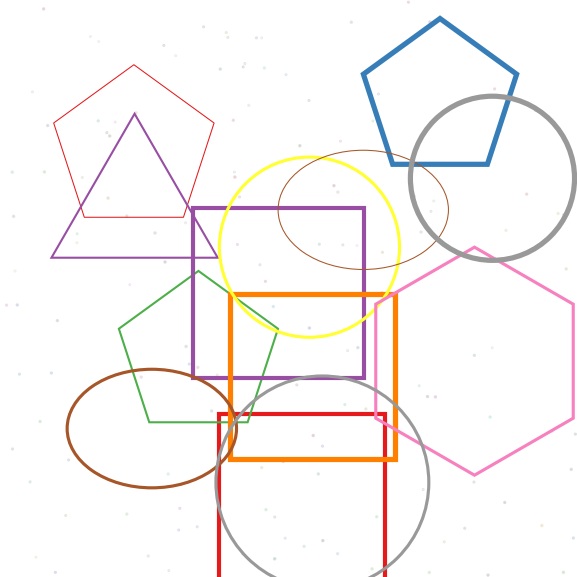[{"shape": "pentagon", "thickness": 0.5, "radius": 0.73, "center": [0.232, 0.741]}, {"shape": "square", "thickness": 2, "radius": 0.72, "center": [0.523, 0.137]}, {"shape": "pentagon", "thickness": 2.5, "radius": 0.7, "center": [0.762, 0.828]}, {"shape": "pentagon", "thickness": 1, "radius": 0.72, "center": [0.344, 0.385]}, {"shape": "square", "thickness": 2, "radius": 0.74, "center": [0.483, 0.492]}, {"shape": "triangle", "thickness": 1, "radius": 0.83, "center": [0.233, 0.636]}, {"shape": "square", "thickness": 2.5, "radius": 0.71, "center": [0.541, 0.347]}, {"shape": "circle", "thickness": 1.5, "radius": 0.78, "center": [0.536, 0.571]}, {"shape": "oval", "thickness": 1.5, "radius": 0.73, "center": [0.263, 0.257]}, {"shape": "oval", "thickness": 0.5, "radius": 0.74, "center": [0.629, 0.636]}, {"shape": "hexagon", "thickness": 1.5, "radius": 0.99, "center": [0.822, 0.374]}, {"shape": "circle", "thickness": 2.5, "radius": 0.71, "center": [0.853, 0.69]}, {"shape": "circle", "thickness": 1.5, "radius": 0.92, "center": [0.558, 0.164]}]